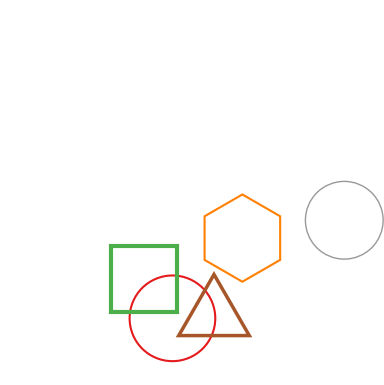[{"shape": "circle", "thickness": 1.5, "radius": 0.56, "center": [0.448, 0.173]}, {"shape": "square", "thickness": 3, "radius": 0.43, "center": [0.375, 0.276]}, {"shape": "hexagon", "thickness": 1.5, "radius": 0.57, "center": [0.63, 0.382]}, {"shape": "triangle", "thickness": 2.5, "radius": 0.53, "center": [0.556, 0.181]}, {"shape": "circle", "thickness": 1, "radius": 0.5, "center": [0.894, 0.428]}]